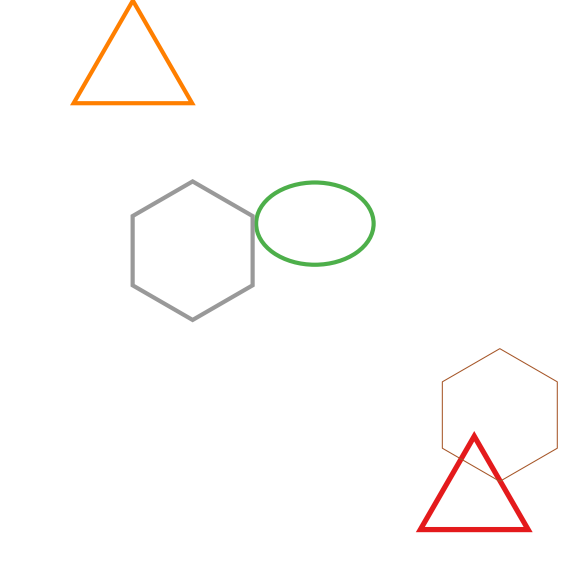[{"shape": "triangle", "thickness": 2.5, "radius": 0.54, "center": [0.821, 0.136]}, {"shape": "oval", "thickness": 2, "radius": 0.51, "center": [0.545, 0.612]}, {"shape": "triangle", "thickness": 2, "radius": 0.59, "center": [0.23, 0.88]}, {"shape": "hexagon", "thickness": 0.5, "radius": 0.57, "center": [0.865, 0.28]}, {"shape": "hexagon", "thickness": 2, "radius": 0.6, "center": [0.334, 0.565]}]